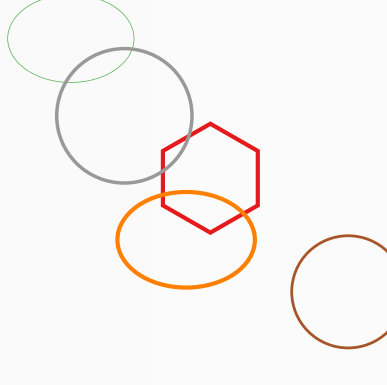[{"shape": "hexagon", "thickness": 3, "radius": 0.71, "center": [0.543, 0.537]}, {"shape": "oval", "thickness": 0.5, "radius": 0.82, "center": [0.183, 0.9]}, {"shape": "oval", "thickness": 3, "radius": 0.89, "center": [0.48, 0.377]}, {"shape": "circle", "thickness": 2, "radius": 0.73, "center": [0.899, 0.242]}, {"shape": "circle", "thickness": 2.5, "radius": 0.87, "center": [0.321, 0.699]}]